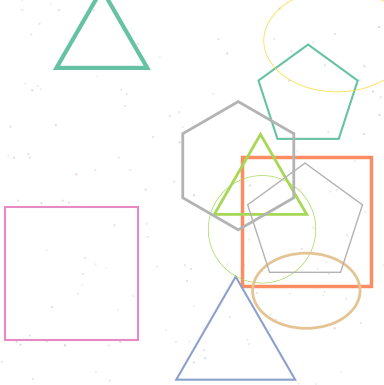[{"shape": "pentagon", "thickness": 1.5, "radius": 0.68, "center": [0.8, 0.749]}, {"shape": "triangle", "thickness": 3, "radius": 0.68, "center": [0.265, 0.892]}, {"shape": "square", "thickness": 2.5, "radius": 0.84, "center": [0.796, 0.426]}, {"shape": "triangle", "thickness": 1.5, "radius": 0.89, "center": [0.612, 0.103]}, {"shape": "square", "thickness": 1.5, "radius": 0.86, "center": [0.186, 0.291]}, {"shape": "triangle", "thickness": 2, "radius": 0.69, "center": [0.677, 0.512]}, {"shape": "circle", "thickness": 0.5, "radius": 0.7, "center": [0.681, 0.404]}, {"shape": "oval", "thickness": 0.5, "radius": 0.95, "center": [0.875, 0.895]}, {"shape": "oval", "thickness": 2, "radius": 0.7, "center": [0.796, 0.245]}, {"shape": "pentagon", "thickness": 1, "radius": 0.78, "center": [0.792, 0.42]}, {"shape": "hexagon", "thickness": 2, "radius": 0.83, "center": [0.619, 0.57]}]